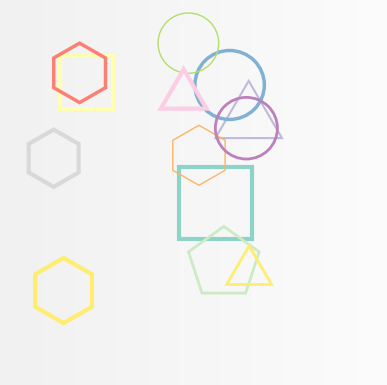[{"shape": "square", "thickness": 3, "radius": 0.47, "center": [0.556, 0.472]}, {"shape": "square", "thickness": 3, "radius": 0.34, "center": [0.224, 0.786]}, {"shape": "triangle", "thickness": 1.5, "radius": 0.5, "center": [0.642, 0.691]}, {"shape": "hexagon", "thickness": 2.5, "radius": 0.39, "center": [0.205, 0.811]}, {"shape": "circle", "thickness": 2.5, "radius": 0.45, "center": [0.593, 0.779]}, {"shape": "hexagon", "thickness": 1, "radius": 0.39, "center": [0.513, 0.597]}, {"shape": "circle", "thickness": 1, "radius": 0.39, "center": [0.486, 0.888]}, {"shape": "triangle", "thickness": 3, "radius": 0.34, "center": [0.474, 0.752]}, {"shape": "hexagon", "thickness": 3, "radius": 0.37, "center": [0.139, 0.589]}, {"shape": "circle", "thickness": 2, "radius": 0.4, "center": [0.636, 0.667]}, {"shape": "pentagon", "thickness": 2, "radius": 0.48, "center": [0.578, 0.316]}, {"shape": "triangle", "thickness": 2, "radius": 0.33, "center": [0.643, 0.294]}, {"shape": "hexagon", "thickness": 3, "radius": 0.42, "center": [0.164, 0.245]}]